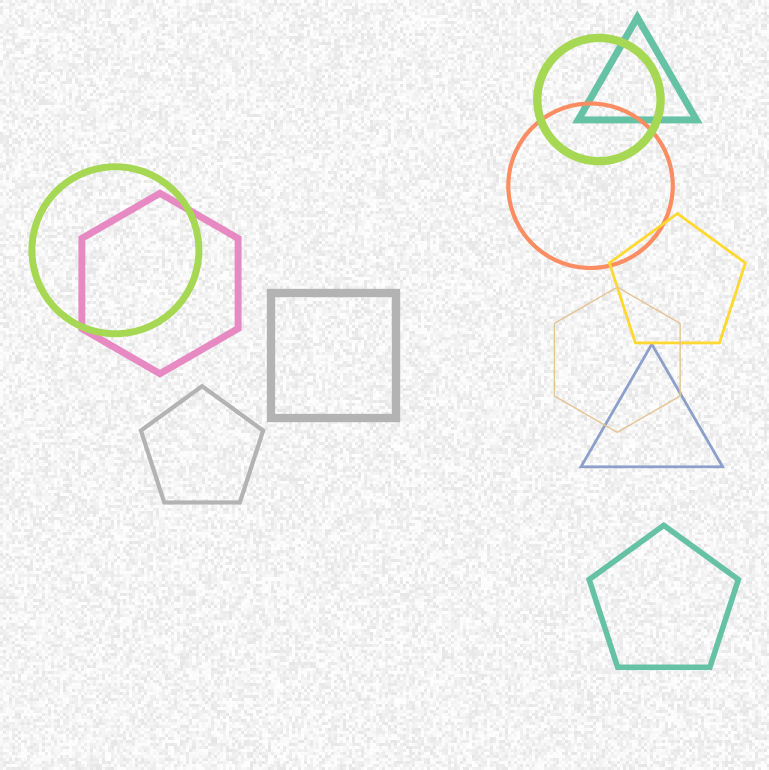[{"shape": "pentagon", "thickness": 2, "radius": 0.51, "center": [0.862, 0.216]}, {"shape": "triangle", "thickness": 2.5, "radius": 0.44, "center": [0.828, 0.889]}, {"shape": "circle", "thickness": 1.5, "radius": 0.53, "center": [0.767, 0.759]}, {"shape": "triangle", "thickness": 1, "radius": 0.53, "center": [0.847, 0.447]}, {"shape": "hexagon", "thickness": 2.5, "radius": 0.59, "center": [0.208, 0.632]}, {"shape": "circle", "thickness": 3, "radius": 0.4, "center": [0.778, 0.871]}, {"shape": "circle", "thickness": 2.5, "radius": 0.54, "center": [0.15, 0.675]}, {"shape": "pentagon", "thickness": 1, "radius": 0.46, "center": [0.88, 0.63]}, {"shape": "hexagon", "thickness": 0.5, "radius": 0.47, "center": [0.802, 0.533]}, {"shape": "square", "thickness": 3, "radius": 0.41, "center": [0.433, 0.539]}, {"shape": "pentagon", "thickness": 1.5, "radius": 0.42, "center": [0.262, 0.415]}]